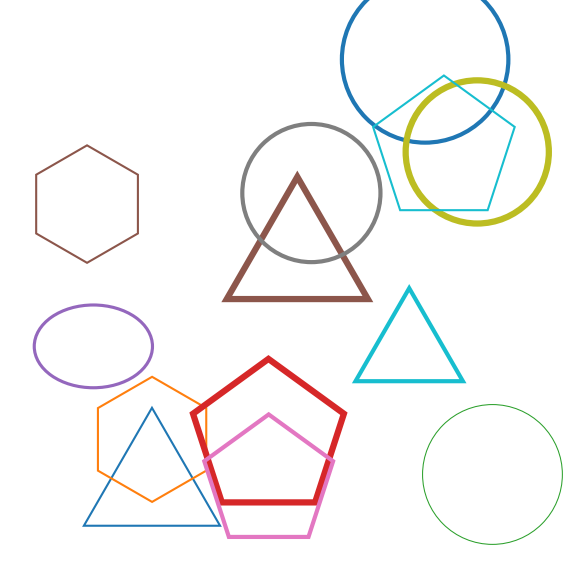[{"shape": "circle", "thickness": 2, "radius": 0.72, "center": [0.736, 0.896]}, {"shape": "triangle", "thickness": 1, "radius": 0.68, "center": [0.263, 0.157]}, {"shape": "hexagon", "thickness": 1, "radius": 0.54, "center": [0.263, 0.238]}, {"shape": "circle", "thickness": 0.5, "radius": 0.61, "center": [0.853, 0.178]}, {"shape": "pentagon", "thickness": 3, "radius": 0.69, "center": [0.465, 0.24]}, {"shape": "oval", "thickness": 1.5, "radius": 0.51, "center": [0.162, 0.399]}, {"shape": "triangle", "thickness": 3, "radius": 0.71, "center": [0.515, 0.552]}, {"shape": "hexagon", "thickness": 1, "radius": 0.51, "center": [0.151, 0.646]}, {"shape": "pentagon", "thickness": 2, "radius": 0.59, "center": [0.465, 0.164]}, {"shape": "circle", "thickness": 2, "radius": 0.6, "center": [0.539, 0.665]}, {"shape": "circle", "thickness": 3, "radius": 0.62, "center": [0.826, 0.736]}, {"shape": "pentagon", "thickness": 1, "radius": 0.64, "center": [0.769, 0.739]}, {"shape": "triangle", "thickness": 2, "radius": 0.54, "center": [0.709, 0.393]}]